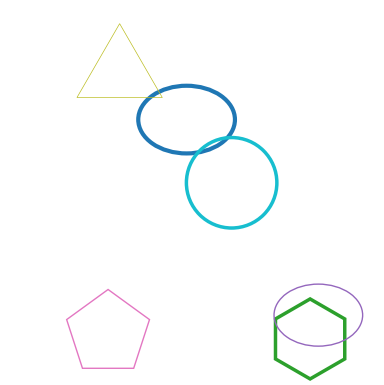[{"shape": "oval", "thickness": 3, "radius": 0.63, "center": [0.485, 0.689]}, {"shape": "hexagon", "thickness": 2.5, "radius": 0.52, "center": [0.805, 0.12]}, {"shape": "oval", "thickness": 1, "radius": 0.58, "center": [0.827, 0.181]}, {"shape": "pentagon", "thickness": 1, "radius": 0.57, "center": [0.281, 0.135]}, {"shape": "triangle", "thickness": 0.5, "radius": 0.64, "center": [0.311, 0.811]}, {"shape": "circle", "thickness": 2.5, "radius": 0.59, "center": [0.602, 0.525]}]